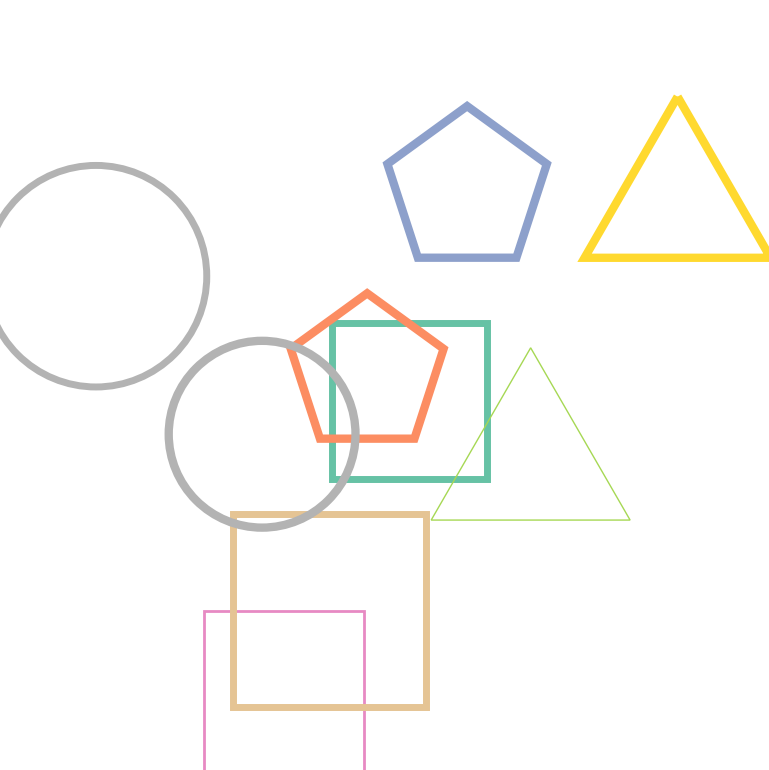[{"shape": "square", "thickness": 2.5, "radius": 0.5, "center": [0.532, 0.479]}, {"shape": "pentagon", "thickness": 3, "radius": 0.52, "center": [0.477, 0.515]}, {"shape": "pentagon", "thickness": 3, "radius": 0.54, "center": [0.607, 0.753]}, {"shape": "square", "thickness": 1, "radius": 0.52, "center": [0.369, 0.103]}, {"shape": "triangle", "thickness": 0.5, "radius": 0.75, "center": [0.689, 0.399]}, {"shape": "triangle", "thickness": 3, "radius": 0.7, "center": [0.88, 0.735]}, {"shape": "square", "thickness": 2.5, "radius": 0.63, "center": [0.428, 0.207]}, {"shape": "circle", "thickness": 2.5, "radius": 0.72, "center": [0.125, 0.641]}, {"shape": "circle", "thickness": 3, "radius": 0.61, "center": [0.34, 0.436]}]